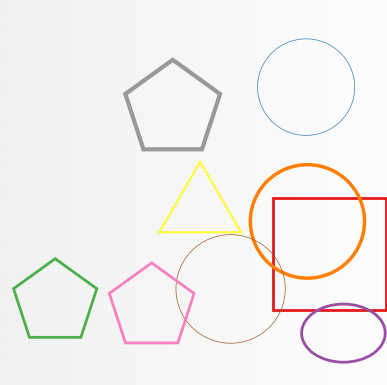[{"shape": "square", "thickness": 2, "radius": 0.73, "center": [0.85, 0.34]}, {"shape": "circle", "thickness": 0.5, "radius": 0.63, "center": [0.79, 0.774]}, {"shape": "pentagon", "thickness": 2, "radius": 0.56, "center": [0.142, 0.215]}, {"shape": "oval", "thickness": 2, "radius": 0.54, "center": [0.886, 0.135]}, {"shape": "circle", "thickness": 2.5, "radius": 0.74, "center": [0.793, 0.425]}, {"shape": "triangle", "thickness": 1.5, "radius": 0.61, "center": [0.517, 0.458]}, {"shape": "circle", "thickness": 0.5, "radius": 0.71, "center": [0.595, 0.25]}, {"shape": "pentagon", "thickness": 2, "radius": 0.57, "center": [0.391, 0.202]}, {"shape": "pentagon", "thickness": 3, "radius": 0.64, "center": [0.446, 0.716]}]